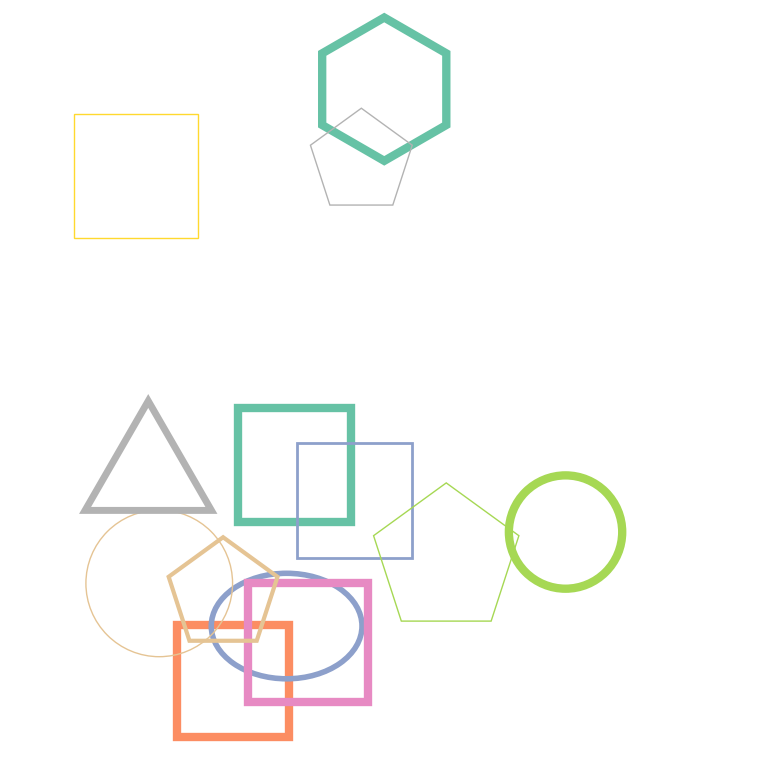[{"shape": "hexagon", "thickness": 3, "radius": 0.47, "center": [0.499, 0.884]}, {"shape": "square", "thickness": 3, "radius": 0.37, "center": [0.382, 0.396]}, {"shape": "square", "thickness": 3, "radius": 0.36, "center": [0.303, 0.116]}, {"shape": "oval", "thickness": 2, "radius": 0.49, "center": [0.372, 0.187]}, {"shape": "square", "thickness": 1, "radius": 0.37, "center": [0.461, 0.35]}, {"shape": "square", "thickness": 3, "radius": 0.39, "center": [0.4, 0.166]}, {"shape": "circle", "thickness": 3, "radius": 0.37, "center": [0.734, 0.309]}, {"shape": "pentagon", "thickness": 0.5, "radius": 0.5, "center": [0.58, 0.274]}, {"shape": "square", "thickness": 0.5, "radius": 0.4, "center": [0.177, 0.772]}, {"shape": "pentagon", "thickness": 1.5, "radius": 0.37, "center": [0.29, 0.228]}, {"shape": "circle", "thickness": 0.5, "radius": 0.48, "center": [0.207, 0.242]}, {"shape": "triangle", "thickness": 2.5, "radius": 0.47, "center": [0.193, 0.385]}, {"shape": "pentagon", "thickness": 0.5, "radius": 0.35, "center": [0.469, 0.79]}]